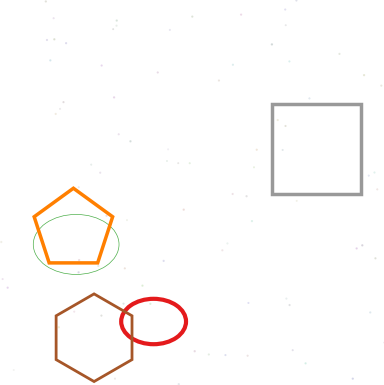[{"shape": "oval", "thickness": 3, "radius": 0.42, "center": [0.399, 0.165]}, {"shape": "oval", "thickness": 0.5, "radius": 0.56, "center": [0.198, 0.365]}, {"shape": "pentagon", "thickness": 2.5, "radius": 0.54, "center": [0.191, 0.404]}, {"shape": "hexagon", "thickness": 2, "radius": 0.57, "center": [0.244, 0.123]}, {"shape": "square", "thickness": 2.5, "radius": 0.58, "center": [0.822, 0.614]}]